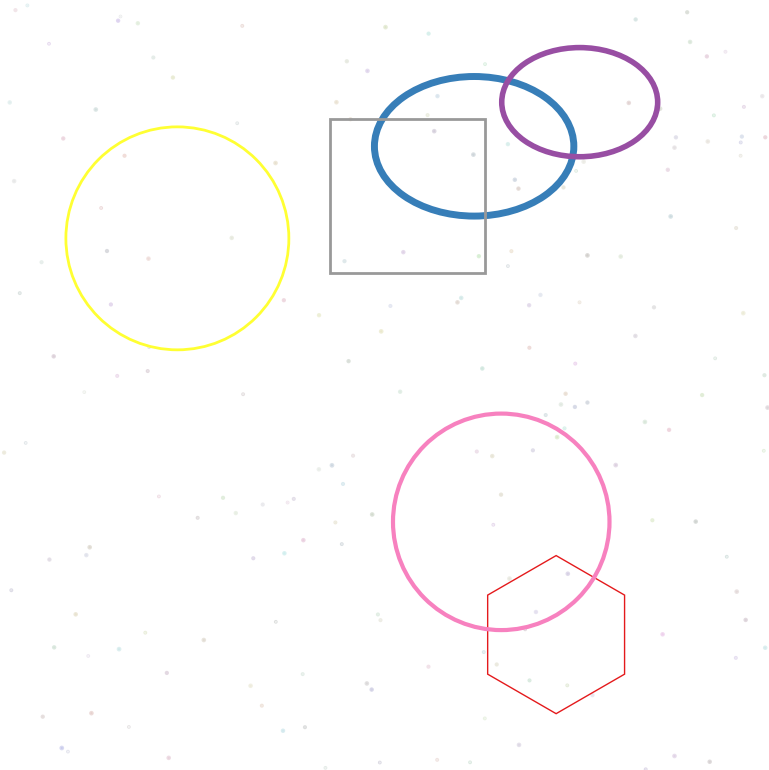[{"shape": "hexagon", "thickness": 0.5, "radius": 0.51, "center": [0.722, 0.176]}, {"shape": "oval", "thickness": 2.5, "radius": 0.65, "center": [0.616, 0.81]}, {"shape": "oval", "thickness": 2, "radius": 0.51, "center": [0.753, 0.867]}, {"shape": "circle", "thickness": 1, "radius": 0.72, "center": [0.23, 0.69]}, {"shape": "circle", "thickness": 1.5, "radius": 0.7, "center": [0.651, 0.322]}, {"shape": "square", "thickness": 1, "radius": 0.5, "center": [0.529, 0.746]}]